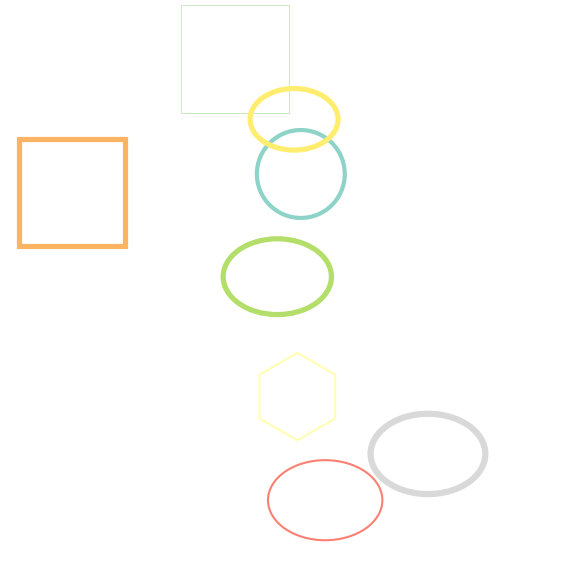[{"shape": "circle", "thickness": 2, "radius": 0.38, "center": [0.521, 0.698]}, {"shape": "hexagon", "thickness": 1, "radius": 0.38, "center": [0.515, 0.312]}, {"shape": "oval", "thickness": 1, "radius": 0.5, "center": [0.563, 0.133]}, {"shape": "square", "thickness": 2.5, "radius": 0.46, "center": [0.125, 0.665]}, {"shape": "oval", "thickness": 2.5, "radius": 0.47, "center": [0.48, 0.52]}, {"shape": "oval", "thickness": 3, "radius": 0.5, "center": [0.741, 0.213]}, {"shape": "square", "thickness": 0.5, "radius": 0.47, "center": [0.407, 0.897]}, {"shape": "oval", "thickness": 2.5, "radius": 0.38, "center": [0.509, 0.793]}]